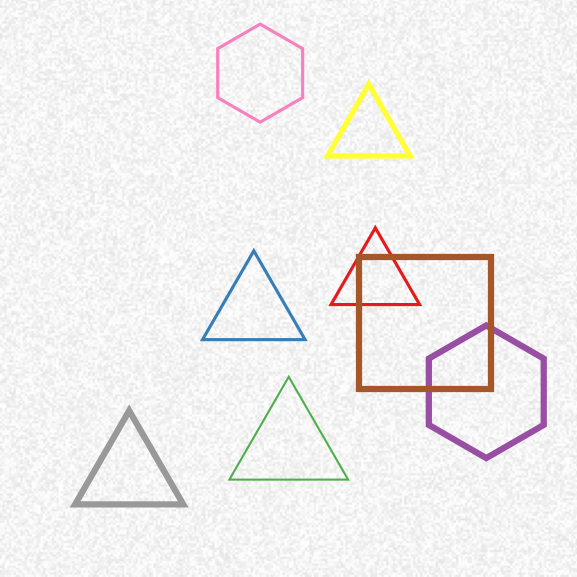[{"shape": "triangle", "thickness": 1.5, "radius": 0.44, "center": [0.65, 0.516]}, {"shape": "triangle", "thickness": 1.5, "radius": 0.51, "center": [0.44, 0.462]}, {"shape": "triangle", "thickness": 1, "radius": 0.59, "center": [0.5, 0.228]}, {"shape": "hexagon", "thickness": 3, "radius": 0.57, "center": [0.842, 0.321]}, {"shape": "triangle", "thickness": 2.5, "radius": 0.41, "center": [0.639, 0.77]}, {"shape": "square", "thickness": 3, "radius": 0.57, "center": [0.736, 0.44]}, {"shape": "hexagon", "thickness": 1.5, "radius": 0.42, "center": [0.451, 0.872]}, {"shape": "triangle", "thickness": 3, "radius": 0.54, "center": [0.224, 0.18]}]